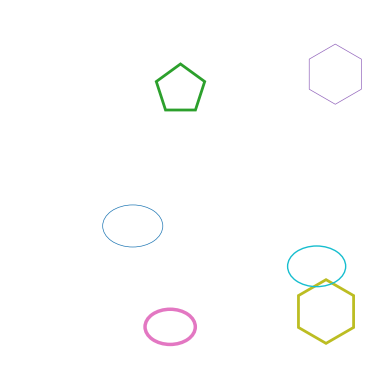[{"shape": "oval", "thickness": 0.5, "radius": 0.39, "center": [0.345, 0.413]}, {"shape": "pentagon", "thickness": 2, "radius": 0.33, "center": [0.469, 0.768]}, {"shape": "hexagon", "thickness": 0.5, "radius": 0.39, "center": [0.871, 0.807]}, {"shape": "oval", "thickness": 2.5, "radius": 0.33, "center": [0.442, 0.151]}, {"shape": "hexagon", "thickness": 2, "radius": 0.41, "center": [0.847, 0.191]}, {"shape": "oval", "thickness": 1, "radius": 0.38, "center": [0.822, 0.308]}]